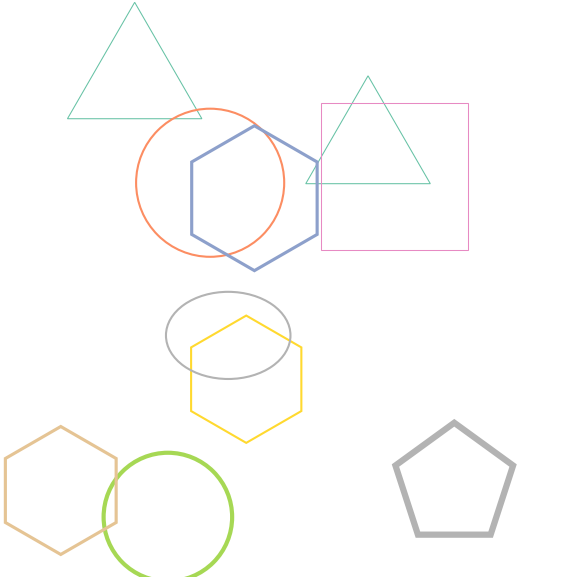[{"shape": "triangle", "thickness": 0.5, "radius": 0.62, "center": [0.637, 0.743]}, {"shape": "triangle", "thickness": 0.5, "radius": 0.67, "center": [0.233, 0.861]}, {"shape": "circle", "thickness": 1, "radius": 0.64, "center": [0.364, 0.683]}, {"shape": "hexagon", "thickness": 1.5, "radius": 0.63, "center": [0.441, 0.656]}, {"shape": "square", "thickness": 0.5, "radius": 0.63, "center": [0.683, 0.694]}, {"shape": "circle", "thickness": 2, "radius": 0.56, "center": [0.291, 0.104]}, {"shape": "hexagon", "thickness": 1, "radius": 0.55, "center": [0.426, 0.342]}, {"shape": "hexagon", "thickness": 1.5, "radius": 0.55, "center": [0.105, 0.15]}, {"shape": "pentagon", "thickness": 3, "radius": 0.54, "center": [0.787, 0.16]}, {"shape": "oval", "thickness": 1, "radius": 0.54, "center": [0.395, 0.418]}]